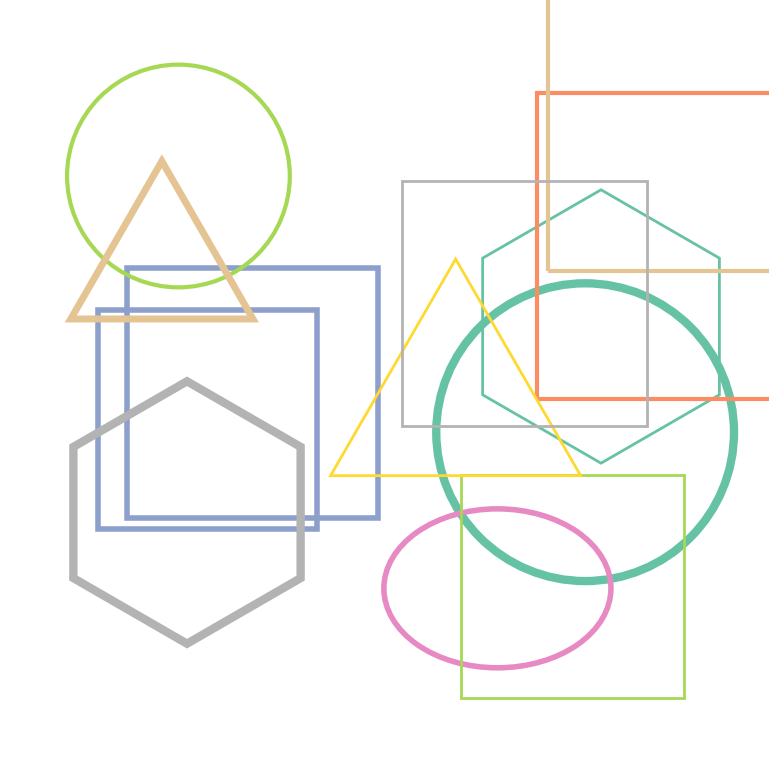[{"shape": "hexagon", "thickness": 1, "radius": 0.89, "center": [0.781, 0.576]}, {"shape": "circle", "thickness": 3, "radius": 0.97, "center": [0.76, 0.439]}, {"shape": "square", "thickness": 1.5, "radius": 0.99, "center": [0.896, 0.681]}, {"shape": "square", "thickness": 2, "radius": 0.81, "center": [0.328, 0.489]}, {"shape": "square", "thickness": 2, "radius": 0.71, "center": [0.27, 0.455]}, {"shape": "oval", "thickness": 2, "radius": 0.74, "center": [0.646, 0.236]}, {"shape": "square", "thickness": 1, "radius": 0.72, "center": [0.743, 0.238]}, {"shape": "circle", "thickness": 1.5, "radius": 0.72, "center": [0.232, 0.771]}, {"shape": "triangle", "thickness": 1, "radius": 0.94, "center": [0.592, 0.476]}, {"shape": "square", "thickness": 1.5, "radius": 0.92, "center": [0.896, 0.832]}, {"shape": "triangle", "thickness": 2.5, "radius": 0.68, "center": [0.21, 0.654]}, {"shape": "square", "thickness": 1, "radius": 0.8, "center": [0.682, 0.606]}, {"shape": "hexagon", "thickness": 3, "radius": 0.85, "center": [0.243, 0.334]}]